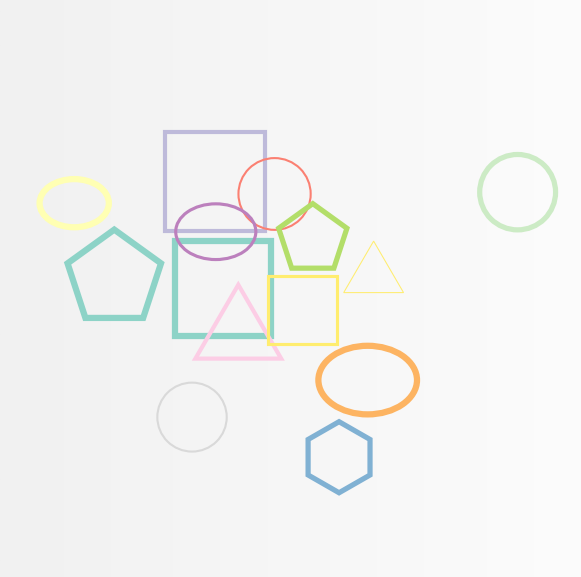[{"shape": "pentagon", "thickness": 3, "radius": 0.42, "center": [0.197, 0.517]}, {"shape": "square", "thickness": 3, "radius": 0.41, "center": [0.384, 0.499]}, {"shape": "oval", "thickness": 3, "radius": 0.3, "center": [0.128, 0.647]}, {"shape": "square", "thickness": 2, "radius": 0.43, "center": [0.37, 0.685]}, {"shape": "circle", "thickness": 1, "radius": 0.31, "center": [0.472, 0.663]}, {"shape": "hexagon", "thickness": 2.5, "radius": 0.31, "center": [0.583, 0.207]}, {"shape": "oval", "thickness": 3, "radius": 0.42, "center": [0.633, 0.341]}, {"shape": "pentagon", "thickness": 2.5, "radius": 0.31, "center": [0.538, 0.585]}, {"shape": "triangle", "thickness": 2, "radius": 0.43, "center": [0.41, 0.421]}, {"shape": "circle", "thickness": 1, "radius": 0.3, "center": [0.33, 0.277]}, {"shape": "oval", "thickness": 1.5, "radius": 0.34, "center": [0.371, 0.598]}, {"shape": "circle", "thickness": 2.5, "radius": 0.33, "center": [0.891, 0.666]}, {"shape": "square", "thickness": 1.5, "radius": 0.3, "center": [0.52, 0.462]}, {"shape": "triangle", "thickness": 0.5, "radius": 0.3, "center": [0.643, 0.522]}]